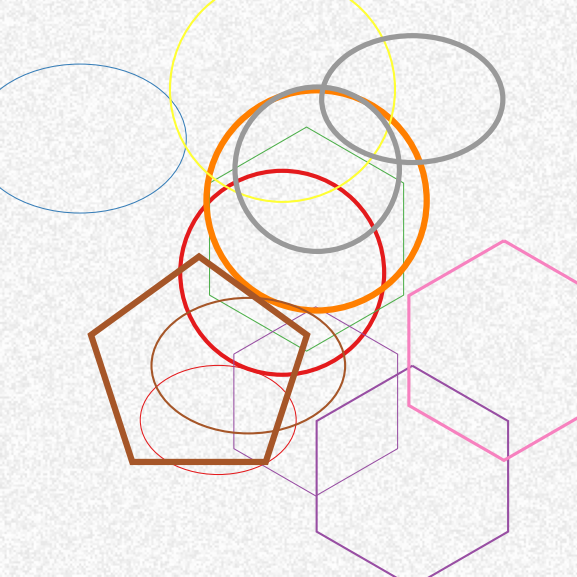[{"shape": "circle", "thickness": 2, "radius": 0.88, "center": [0.489, 0.527]}, {"shape": "oval", "thickness": 0.5, "radius": 0.67, "center": [0.378, 0.272]}, {"shape": "oval", "thickness": 0.5, "radius": 0.92, "center": [0.138, 0.759]}, {"shape": "hexagon", "thickness": 0.5, "radius": 0.97, "center": [0.531, 0.585]}, {"shape": "hexagon", "thickness": 0.5, "radius": 0.82, "center": [0.547, 0.304]}, {"shape": "hexagon", "thickness": 1, "radius": 0.96, "center": [0.714, 0.174]}, {"shape": "circle", "thickness": 3, "radius": 0.95, "center": [0.548, 0.652]}, {"shape": "circle", "thickness": 1, "radius": 0.97, "center": [0.489, 0.844]}, {"shape": "oval", "thickness": 1, "radius": 0.84, "center": [0.43, 0.366]}, {"shape": "pentagon", "thickness": 3, "radius": 0.98, "center": [0.345, 0.358]}, {"shape": "hexagon", "thickness": 1.5, "radius": 0.95, "center": [0.873, 0.392]}, {"shape": "oval", "thickness": 2.5, "radius": 0.78, "center": [0.714, 0.828]}, {"shape": "circle", "thickness": 2.5, "radius": 0.71, "center": [0.549, 0.706]}]